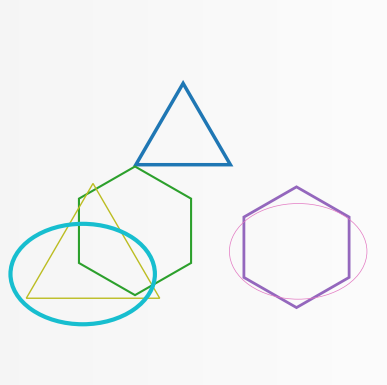[{"shape": "triangle", "thickness": 2.5, "radius": 0.7, "center": [0.473, 0.643]}, {"shape": "hexagon", "thickness": 1.5, "radius": 0.84, "center": [0.348, 0.4]}, {"shape": "hexagon", "thickness": 2, "radius": 0.78, "center": [0.765, 0.358]}, {"shape": "oval", "thickness": 0.5, "radius": 0.89, "center": [0.769, 0.347]}, {"shape": "triangle", "thickness": 1, "radius": 0.99, "center": [0.24, 0.325]}, {"shape": "oval", "thickness": 3, "radius": 0.93, "center": [0.213, 0.288]}]